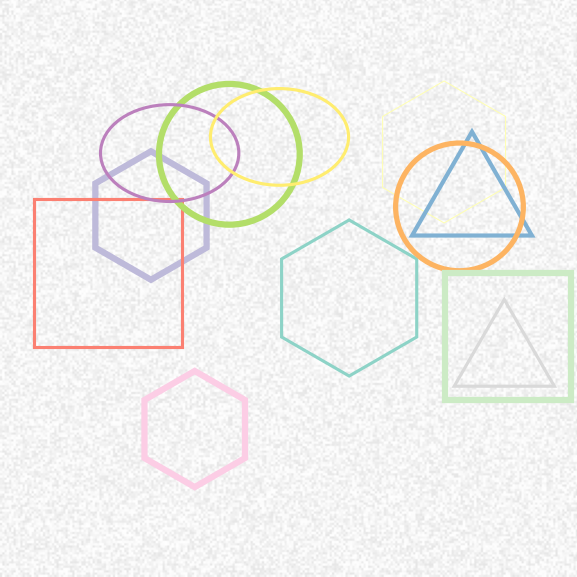[{"shape": "hexagon", "thickness": 1.5, "radius": 0.68, "center": [0.605, 0.483]}, {"shape": "hexagon", "thickness": 0.5, "radius": 0.61, "center": [0.769, 0.736]}, {"shape": "hexagon", "thickness": 3, "radius": 0.56, "center": [0.261, 0.626]}, {"shape": "square", "thickness": 1.5, "radius": 0.64, "center": [0.187, 0.526]}, {"shape": "triangle", "thickness": 2, "radius": 0.6, "center": [0.817, 0.651]}, {"shape": "circle", "thickness": 2.5, "radius": 0.55, "center": [0.796, 0.641]}, {"shape": "circle", "thickness": 3, "radius": 0.61, "center": [0.397, 0.732]}, {"shape": "hexagon", "thickness": 3, "radius": 0.5, "center": [0.337, 0.256]}, {"shape": "triangle", "thickness": 1.5, "radius": 0.5, "center": [0.873, 0.38]}, {"shape": "oval", "thickness": 1.5, "radius": 0.6, "center": [0.294, 0.734]}, {"shape": "square", "thickness": 3, "radius": 0.55, "center": [0.88, 0.416]}, {"shape": "oval", "thickness": 1.5, "radius": 0.6, "center": [0.484, 0.762]}]